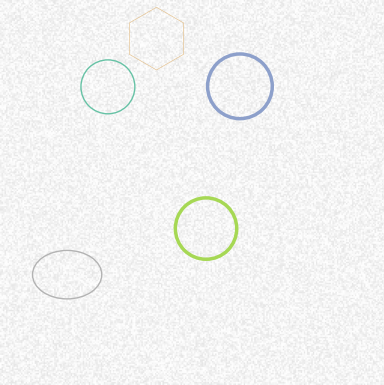[{"shape": "circle", "thickness": 1, "radius": 0.35, "center": [0.28, 0.774]}, {"shape": "circle", "thickness": 2.5, "radius": 0.42, "center": [0.623, 0.776]}, {"shape": "circle", "thickness": 2.5, "radius": 0.4, "center": [0.535, 0.406]}, {"shape": "hexagon", "thickness": 0.5, "radius": 0.41, "center": [0.406, 0.9]}, {"shape": "oval", "thickness": 1, "radius": 0.45, "center": [0.174, 0.287]}]